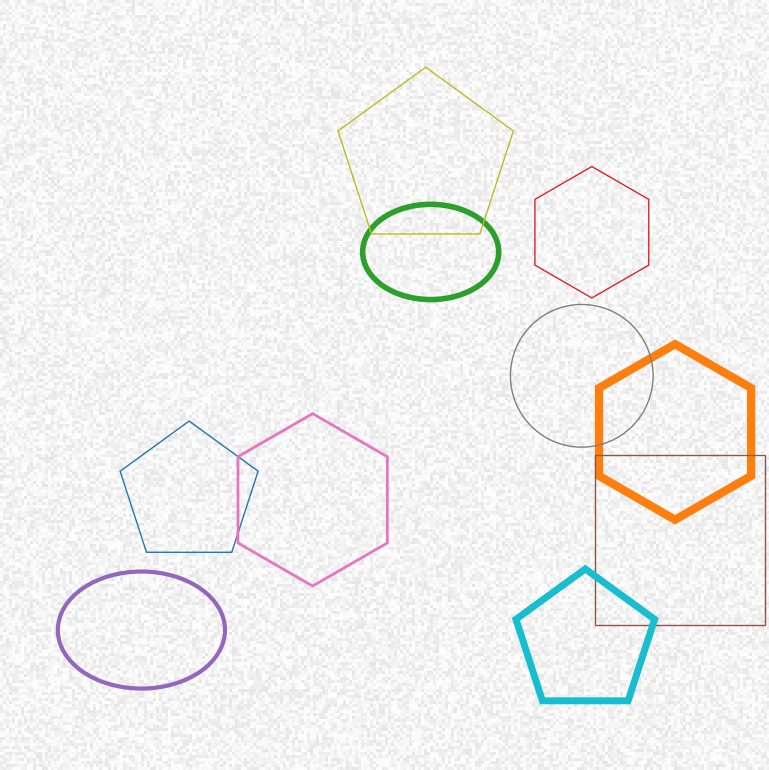[{"shape": "pentagon", "thickness": 0.5, "radius": 0.47, "center": [0.246, 0.359]}, {"shape": "hexagon", "thickness": 3, "radius": 0.57, "center": [0.877, 0.439]}, {"shape": "oval", "thickness": 2, "radius": 0.44, "center": [0.559, 0.673]}, {"shape": "hexagon", "thickness": 0.5, "radius": 0.43, "center": [0.769, 0.698]}, {"shape": "oval", "thickness": 1.5, "radius": 0.54, "center": [0.184, 0.182]}, {"shape": "square", "thickness": 0.5, "radius": 0.55, "center": [0.883, 0.298]}, {"shape": "hexagon", "thickness": 1, "radius": 0.56, "center": [0.406, 0.351]}, {"shape": "circle", "thickness": 0.5, "radius": 0.46, "center": [0.756, 0.512]}, {"shape": "pentagon", "thickness": 0.5, "radius": 0.6, "center": [0.553, 0.793]}, {"shape": "pentagon", "thickness": 2.5, "radius": 0.47, "center": [0.76, 0.166]}]